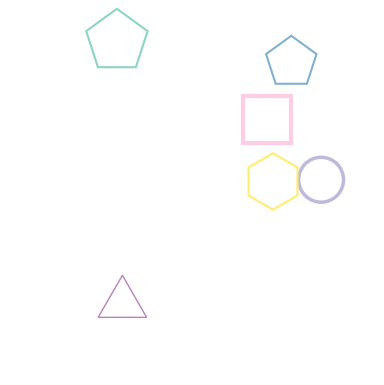[{"shape": "pentagon", "thickness": 1.5, "radius": 0.42, "center": [0.304, 0.893]}, {"shape": "circle", "thickness": 2.5, "radius": 0.29, "center": [0.834, 0.533]}, {"shape": "pentagon", "thickness": 1.5, "radius": 0.34, "center": [0.757, 0.838]}, {"shape": "square", "thickness": 3, "radius": 0.31, "center": [0.694, 0.689]}, {"shape": "triangle", "thickness": 1, "radius": 0.36, "center": [0.318, 0.212]}, {"shape": "hexagon", "thickness": 1.5, "radius": 0.37, "center": [0.709, 0.529]}]